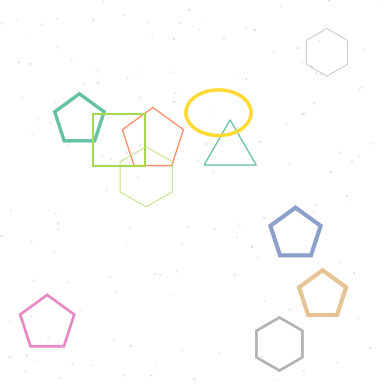[{"shape": "pentagon", "thickness": 2.5, "radius": 0.34, "center": [0.206, 0.689]}, {"shape": "triangle", "thickness": 1, "radius": 0.39, "center": [0.598, 0.61]}, {"shape": "pentagon", "thickness": 1, "radius": 0.42, "center": [0.397, 0.637]}, {"shape": "pentagon", "thickness": 3, "radius": 0.34, "center": [0.768, 0.392]}, {"shape": "pentagon", "thickness": 2, "radius": 0.37, "center": [0.123, 0.16]}, {"shape": "square", "thickness": 1.5, "radius": 0.34, "center": [0.309, 0.637]}, {"shape": "hexagon", "thickness": 0.5, "radius": 0.39, "center": [0.38, 0.541]}, {"shape": "oval", "thickness": 2.5, "radius": 0.42, "center": [0.568, 0.707]}, {"shape": "pentagon", "thickness": 3, "radius": 0.32, "center": [0.838, 0.234]}, {"shape": "hexagon", "thickness": 0.5, "radius": 0.31, "center": [0.849, 0.864]}, {"shape": "hexagon", "thickness": 2, "radius": 0.34, "center": [0.726, 0.106]}]